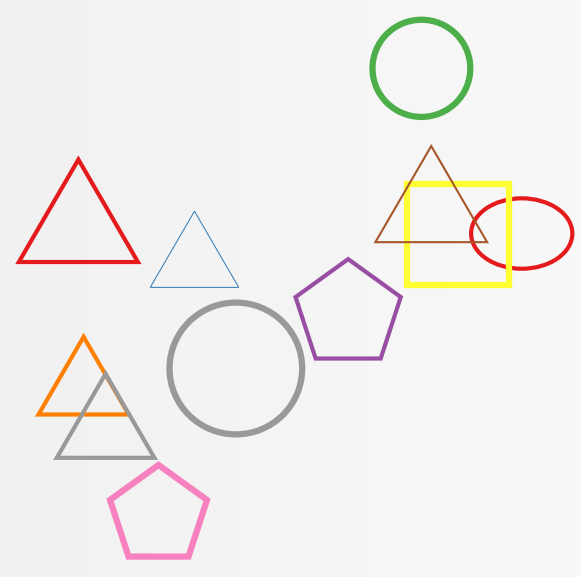[{"shape": "oval", "thickness": 2, "radius": 0.44, "center": [0.898, 0.595]}, {"shape": "triangle", "thickness": 2, "radius": 0.59, "center": [0.135, 0.605]}, {"shape": "triangle", "thickness": 0.5, "radius": 0.44, "center": [0.335, 0.545]}, {"shape": "circle", "thickness": 3, "radius": 0.42, "center": [0.725, 0.881]}, {"shape": "pentagon", "thickness": 2, "radius": 0.48, "center": [0.599, 0.455]}, {"shape": "triangle", "thickness": 2, "radius": 0.45, "center": [0.144, 0.326]}, {"shape": "square", "thickness": 3, "radius": 0.44, "center": [0.788, 0.593]}, {"shape": "triangle", "thickness": 1, "radius": 0.55, "center": [0.742, 0.635]}, {"shape": "pentagon", "thickness": 3, "radius": 0.44, "center": [0.273, 0.106]}, {"shape": "triangle", "thickness": 2, "radius": 0.48, "center": [0.182, 0.255]}, {"shape": "circle", "thickness": 3, "radius": 0.57, "center": [0.406, 0.361]}]